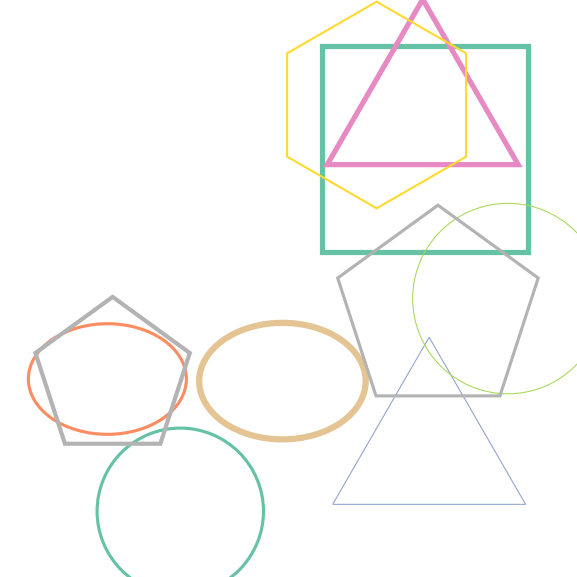[{"shape": "circle", "thickness": 1.5, "radius": 0.72, "center": [0.312, 0.114]}, {"shape": "square", "thickness": 2.5, "radius": 0.89, "center": [0.736, 0.742]}, {"shape": "oval", "thickness": 1.5, "radius": 0.68, "center": [0.186, 0.343]}, {"shape": "triangle", "thickness": 0.5, "radius": 0.96, "center": [0.743, 0.222]}, {"shape": "triangle", "thickness": 2.5, "radius": 0.95, "center": [0.732, 0.81]}, {"shape": "circle", "thickness": 0.5, "radius": 0.82, "center": [0.879, 0.482]}, {"shape": "hexagon", "thickness": 1, "radius": 0.89, "center": [0.652, 0.817]}, {"shape": "oval", "thickness": 3, "radius": 0.72, "center": [0.489, 0.339]}, {"shape": "pentagon", "thickness": 2, "radius": 0.7, "center": [0.195, 0.344]}, {"shape": "pentagon", "thickness": 1.5, "radius": 0.91, "center": [0.758, 0.461]}]